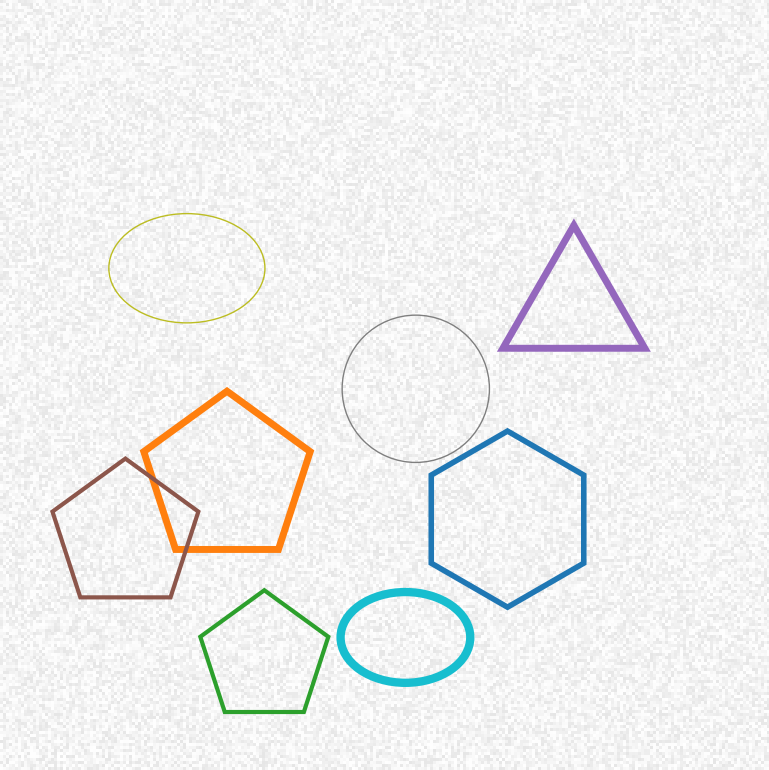[{"shape": "hexagon", "thickness": 2, "radius": 0.57, "center": [0.659, 0.326]}, {"shape": "pentagon", "thickness": 2.5, "radius": 0.57, "center": [0.295, 0.378]}, {"shape": "pentagon", "thickness": 1.5, "radius": 0.44, "center": [0.343, 0.146]}, {"shape": "triangle", "thickness": 2.5, "radius": 0.53, "center": [0.745, 0.601]}, {"shape": "pentagon", "thickness": 1.5, "radius": 0.5, "center": [0.163, 0.305]}, {"shape": "circle", "thickness": 0.5, "radius": 0.48, "center": [0.54, 0.495]}, {"shape": "oval", "thickness": 0.5, "radius": 0.51, "center": [0.243, 0.652]}, {"shape": "oval", "thickness": 3, "radius": 0.42, "center": [0.527, 0.172]}]